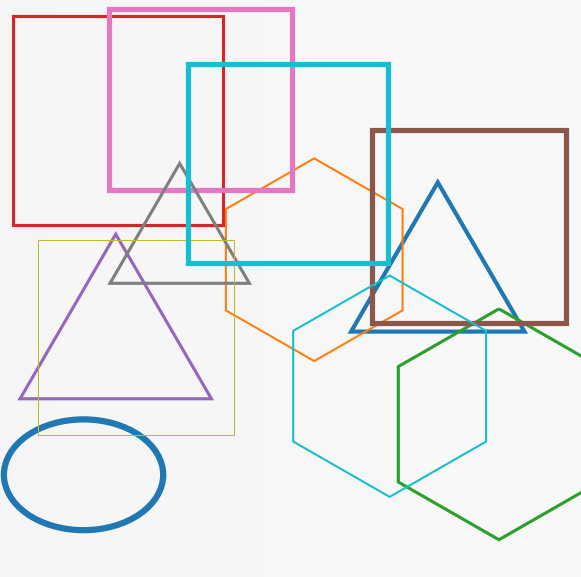[{"shape": "triangle", "thickness": 2, "radius": 0.86, "center": [0.753, 0.511]}, {"shape": "oval", "thickness": 3, "radius": 0.69, "center": [0.144, 0.177]}, {"shape": "hexagon", "thickness": 1, "radius": 0.88, "center": [0.541, 0.549]}, {"shape": "hexagon", "thickness": 1.5, "radius": 1.0, "center": [0.858, 0.264]}, {"shape": "square", "thickness": 1.5, "radius": 0.9, "center": [0.203, 0.791]}, {"shape": "triangle", "thickness": 1.5, "radius": 0.95, "center": [0.199, 0.404]}, {"shape": "square", "thickness": 2.5, "radius": 0.84, "center": [0.807, 0.607]}, {"shape": "square", "thickness": 2.5, "radius": 0.78, "center": [0.345, 0.827]}, {"shape": "triangle", "thickness": 1.5, "radius": 0.69, "center": [0.309, 0.578]}, {"shape": "square", "thickness": 0.5, "radius": 0.84, "center": [0.234, 0.415]}, {"shape": "square", "thickness": 2.5, "radius": 0.86, "center": [0.495, 0.717]}, {"shape": "hexagon", "thickness": 1, "radius": 0.96, "center": [0.67, 0.33]}]